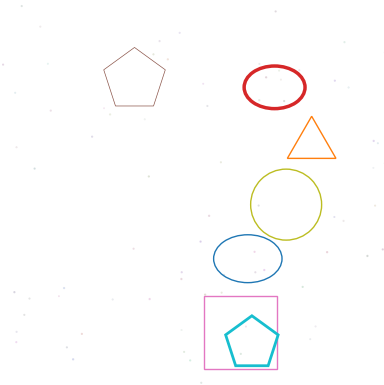[{"shape": "oval", "thickness": 1, "radius": 0.44, "center": [0.644, 0.328]}, {"shape": "triangle", "thickness": 1, "radius": 0.36, "center": [0.81, 0.625]}, {"shape": "oval", "thickness": 2.5, "radius": 0.4, "center": [0.713, 0.773]}, {"shape": "pentagon", "thickness": 0.5, "radius": 0.42, "center": [0.349, 0.793]}, {"shape": "square", "thickness": 1, "radius": 0.47, "center": [0.624, 0.137]}, {"shape": "circle", "thickness": 1, "radius": 0.46, "center": [0.743, 0.469]}, {"shape": "pentagon", "thickness": 2, "radius": 0.36, "center": [0.654, 0.108]}]